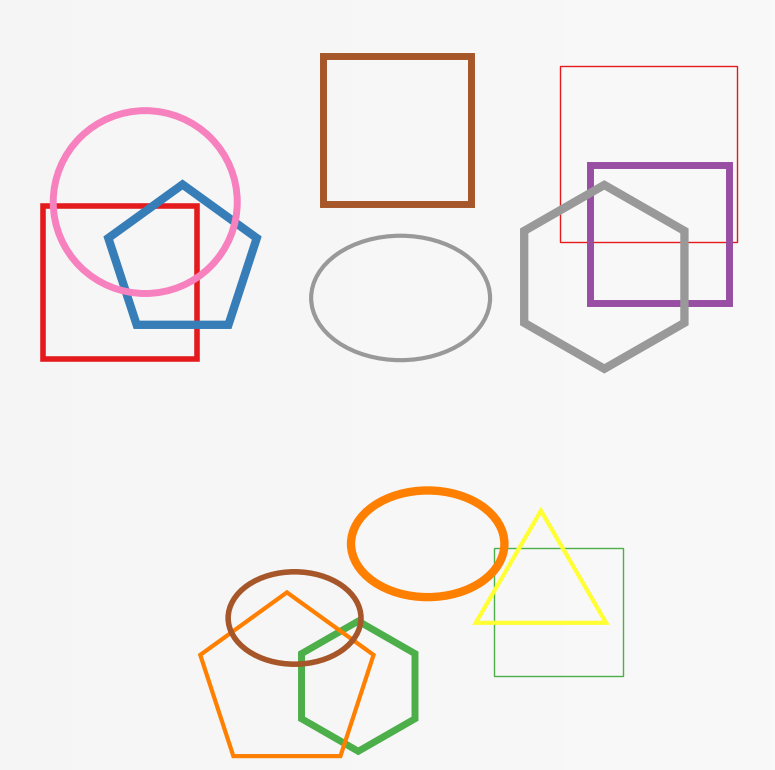[{"shape": "square", "thickness": 2, "radius": 0.5, "center": [0.155, 0.633]}, {"shape": "square", "thickness": 0.5, "radius": 0.57, "center": [0.837, 0.8]}, {"shape": "pentagon", "thickness": 3, "radius": 0.5, "center": [0.236, 0.66]}, {"shape": "square", "thickness": 0.5, "radius": 0.42, "center": [0.721, 0.205]}, {"shape": "hexagon", "thickness": 2.5, "radius": 0.42, "center": [0.462, 0.109]}, {"shape": "square", "thickness": 2.5, "radius": 0.45, "center": [0.851, 0.696]}, {"shape": "oval", "thickness": 3, "radius": 0.49, "center": [0.552, 0.294]}, {"shape": "pentagon", "thickness": 1.5, "radius": 0.59, "center": [0.37, 0.113]}, {"shape": "triangle", "thickness": 1.5, "radius": 0.49, "center": [0.698, 0.24]}, {"shape": "oval", "thickness": 2, "radius": 0.43, "center": [0.38, 0.197]}, {"shape": "square", "thickness": 2.5, "radius": 0.48, "center": [0.512, 0.831]}, {"shape": "circle", "thickness": 2.5, "radius": 0.59, "center": [0.187, 0.738]}, {"shape": "hexagon", "thickness": 3, "radius": 0.6, "center": [0.78, 0.64]}, {"shape": "oval", "thickness": 1.5, "radius": 0.58, "center": [0.517, 0.613]}]